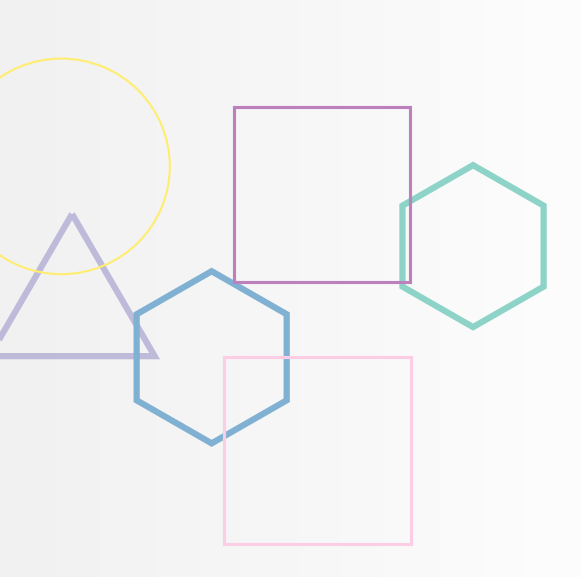[{"shape": "hexagon", "thickness": 3, "radius": 0.7, "center": [0.814, 0.573]}, {"shape": "triangle", "thickness": 3, "radius": 0.82, "center": [0.124, 0.464]}, {"shape": "hexagon", "thickness": 3, "radius": 0.75, "center": [0.364, 0.38]}, {"shape": "square", "thickness": 1.5, "radius": 0.81, "center": [0.546, 0.219]}, {"shape": "square", "thickness": 1.5, "radius": 0.75, "center": [0.554, 0.662]}, {"shape": "circle", "thickness": 1, "radius": 0.93, "center": [0.106, 0.711]}]